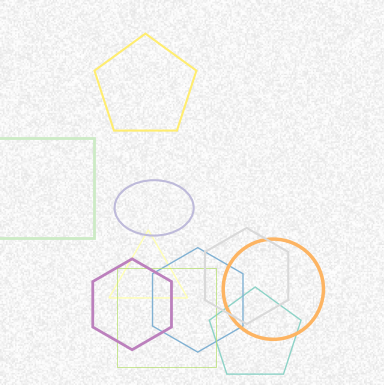[{"shape": "pentagon", "thickness": 1, "radius": 0.63, "center": [0.663, 0.129]}, {"shape": "triangle", "thickness": 1, "radius": 0.59, "center": [0.385, 0.285]}, {"shape": "oval", "thickness": 1.5, "radius": 0.51, "center": [0.4, 0.46]}, {"shape": "hexagon", "thickness": 1, "radius": 0.68, "center": [0.514, 0.221]}, {"shape": "circle", "thickness": 2.5, "radius": 0.65, "center": [0.71, 0.249]}, {"shape": "square", "thickness": 0.5, "radius": 0.64, "center": [0.433, 0.176]}, {"shape": "hexagon", "thickness": 1.5, "radius": 0.62, "center": [0.641, 0.283]}, {"shape": "hexagon", "thickness": 2, "radius": 0.59, "center": [0.343, 0.21]}, {"shape": "square", "thickness": 2, "radius": 0.65, "center": [0.113, 0.512]}, {"shape": "pentagon", "thickness": 1.5, "radius": 0.7, "center": [0.378, 0.773]}]